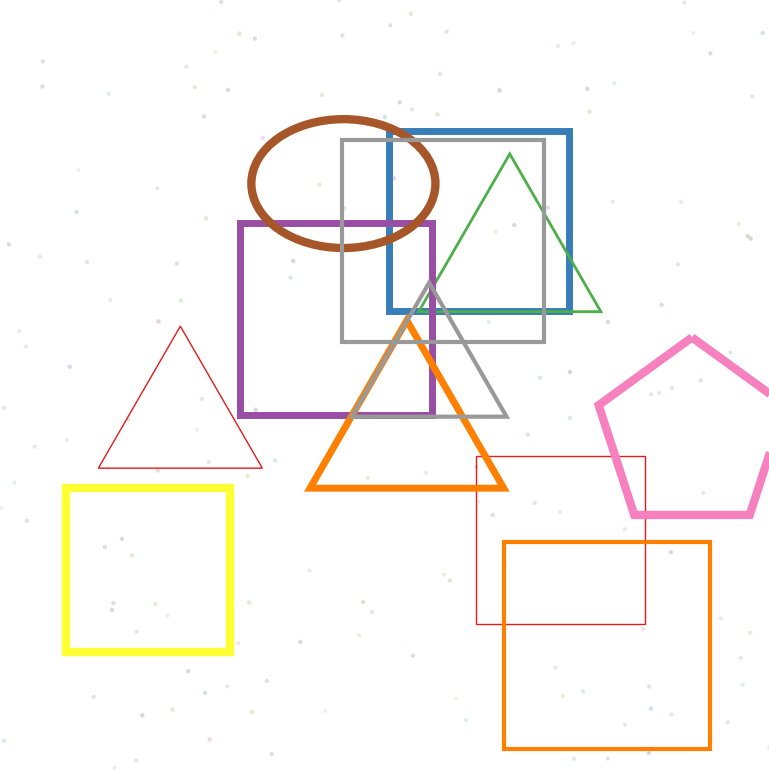[{"shape": "triangle", "thickness": 0.5, "radius": 0.61, "center": [0.234, 0.453]}, {"shape": "square", "thickness": 0.5, "radius": 0.55, "center": [0.728, 0.299]}, {"shape": "square", "thickness": 2.5, "radius": 0.59, "center": [0.622, 0.713]}, {"shape": "triangle", "thickness": 1, "radius": 0.68, "center": [0.662, 0.664]}, {"shape": "square", "thickness": 2.5, "radius": 0.62, "center": [0.436, 0.586]}, {"shape": "triangle", "thickness": 2.5, "radius": 0.73, "center": [0.528, 0.439]}, {"shape": "square", "thickness": 1.5, "radius": 0.67, "center": [0.789, 0.162]}, {"shape": "square", "thickness": 3, "radius": 0.53, "center": [0.192, 0.259]}, {"shape": "oval", "thickness": 3, "radius": 0.6, "center": [0.446, 0.762]}, {"shape": "pentagon", "thickness": 3, "radius": 0.64, "center": [0.899, 0.434]}, {"shape": "square", "thickness": 1.5, "radius": 0.66, "center": [0.576, 0.687]}, {"shape": "triangle", "thickness": 1.5, "radius": 0.58, "center": [0.557, 0.517]}]